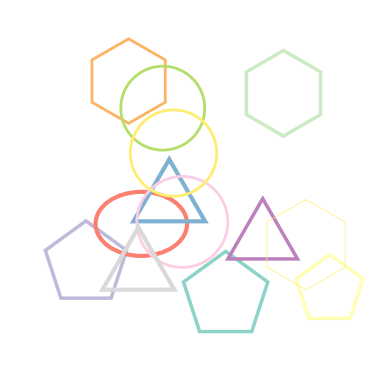[{"shape": "pentagon", "thickness": 2.5, "radius": 0.58, "center": [0.586, 0.232]}, {"shape": "pentagon", "thickness": 2.5, "radius": 0.46, "center": [0.856, 0.247]}, {"shape": "pentagon", "thickness": 2.5, "radius": 0.55, "center": [0.223, 0.315]}, {"shape": "oval", "thickness": 3, "radius": 0.59, "center": [0.367, 0.418]}, {"shape": "triangle", "thickness": 3, "radius": 0.54, "center": [0.44, 0.479]}, {"shape": "hexagon", "thickness": 2, "radius": 0.55, "center": [0.334, 0.789]}, {"shape": "circle", "thickness": 2, "radius": 0.54, "center": [0.423, 0.719]}, {"shape": "circle", "thickness": 2, "radius": 0.59, "center": [0.474, 0.424]}, {"shape": "triangle", "thickness": 3, "radius": 0.54, "center": [0.359, 0.301]}, {"shape": "triangle", "thickness": 2.5, "radius": 0.52, "center": [0.682, 0.38]}, {"shape": "hexagon", "thickness": 2.5, "radius": 0.56, "center": [0.736, 0.758]}, {"shape": "hexagon", "thickness": 0.5, "radius": 0.59, "center": [0.795, 0.365]}, {"shape": "circle", "thickness": 2, "radius": 0.56, "center": [0.451, 0.602]}]